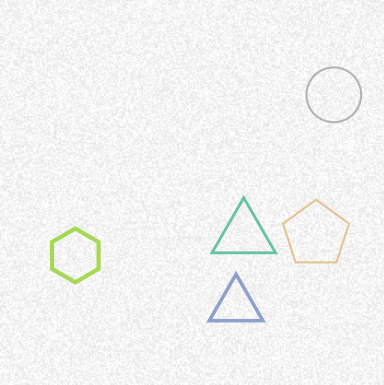[{"shape": "triangle", "thickness": 2, "radius": 0.48, "center": [0.633, 0.391]}, {"shape": "triangle", "thickness": 2.5, "radius": 0.4, "center": [0.613, 0.207]}, {"shape": "hexagon", "thickness": 3, "radius": 0.35, "center": [0.196, 0.336]}, {"shape": "pentagon", "thickness": 1.5, "radius": 0.45, "center": [0.821, 0.391]}, {"shape": "circle", "thickness": 1.5, "radius": 0.36, "center": [0.867, 0.754]}]